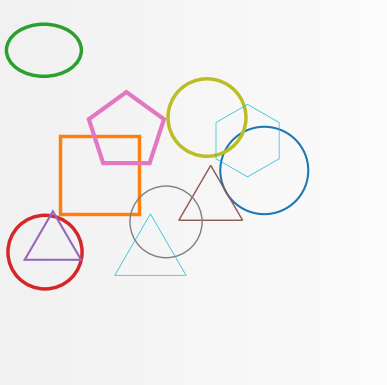[{"shape": "circle", "thickness": 1.5, "radius": 0.57, "center": [0.682, 0.557]}, {"shape": "square", "thickness": 2.5, "radius": 0.51, "center": [0.257, 0.545]}, {"shape": "oval", "thickness": 2.5, "radius": 0.48, "center": [0.113, 0.869]}, {"shape": "circle", "thickness": 2.5, "radius": 0.48, "center": [0.116, 0.345]}, {"shape": "triangle", "thickness": 1.5, "radius": 0.42, "center": [0.136, 0.367]}, {"shape": "triangle", "thickness": 1, "radius": 0.48, "center": [0.544, 0.475]}, {"shape": "pentagon", "thickness": 3, "radius": 0.51, "center": [0.326, 0.659]}, {"shape": "circle", "thickness": 1, "radius": 0.47, "center": [0.428, 0.424]}, {"shape": "circle", "thickness": 2.5, "radius": 0.5, "center": [0.534, 0.695]}, {"shape": "triangle", "thickness": 0.5, "radius": 0.53, "center": [0.388, 0.338]}, {"shape": "hexagon", "thickness": 0.5, "radius": 0.47, "center": [0.639, 0.635]}]